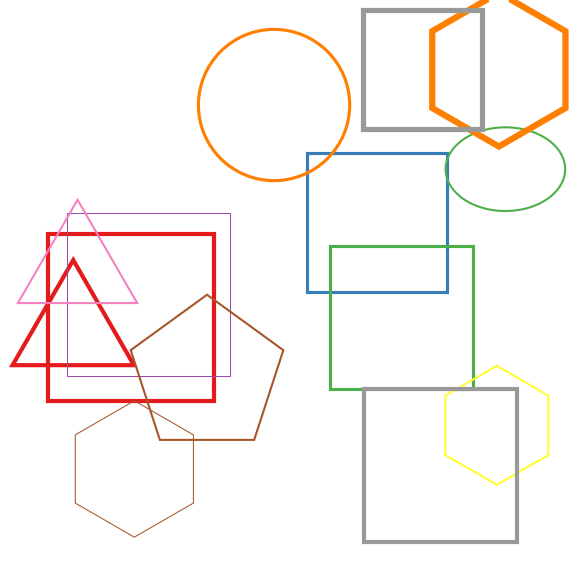[{"shape": "triangle", "thickness": 2, "radius": 0.61, "center": [0.127, 0.427]}, {"shape": "square", "thickness": 2, "radius": 0.72, "center": [0.227, 0.449]}, {"shape": "square", "thickness": 1.5, "radius": 0.6, "center": [0.653, 0.614]}, {"shape": "square", "thickness": 1.5, "radius": 0.62, "center": [0.695, 0.449]}, {"shape": "oval", "thickness": 1, "radius": 0.52, "center": [0.875, 0.706]}, {"shape": "square", "thickness": 0.5, "radius": 0.71, "center": [0.257, 0.489]}, {"shape": "circle", "thickness": 1.5, "radius": 0.65, "center": [0.475, 0.817]}, {"shape": "hexagon", "thickness": 3, "radius": 0.67, "center": [0.864, 0.879]}, {"shape": "hexagon", "thickness": 1, "radius": 0.51, "center": [0.86, 0.263]}, {"shape": "hexagon", "thickness": 0.5, "radius": 0.59, "center": [0.233, 0.187]}, {"shape": "pentagon", "thickness": 1, "radius": 0.69, "center": [0.358, 0.35]}, {"shape": "triangle", "thickness": 1, "radius": 0.6, "center": [0.134, 0.534]}, {"shape": "square", "thickness": 2, "radius": 0.66, "center": [0.762, 0.194]}, {"shape": "square", "thickness": 2.5, "radius": 0.52, "center": [0.732, 0.879]}]